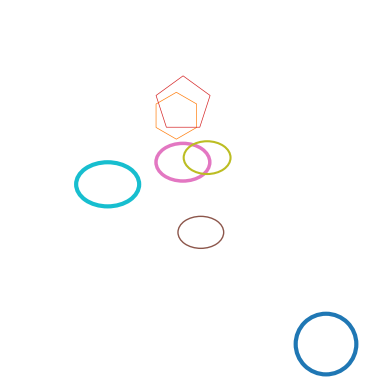[{"shape": "circle", "thickness": 3, "radius": 0.39, "center": [0.847, 0.106]}, {"shape": "hexagon", "thickness": 0.5, "radius": 0.3, "center": [0.458, 0.699]}, {"shape": "pentagon", "thickness": 0.5, "radius": 0.37, "center": [0.476, 0.729]}, {"shape": "oval", "thickness": 1, "radius": 0.3, "center": [0.522, 0.397]}, {"shape": "oval", "thickness": 2.5, "radius": 0.35, "center": [0.475, 0.579]}, {"shape": "oval", "thickness": 1.5, "radius": 0.3, "center": [0.538, 0.591]}, {"shape": "oval", "thickness": 3, "radius": 0.41, "center": [0.28, 0.521]}]